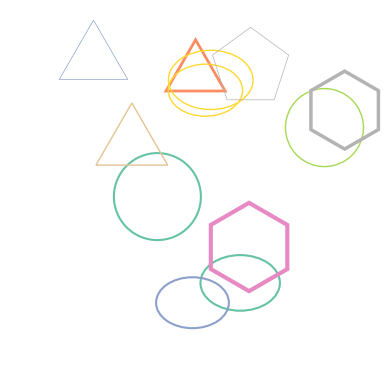[{"shape": "oval", "thickness": 1.5, "radius": 0.52, "center": [0.624, 0.265]}, {"shape": "circle", "thickness": 1.5, "radius": 0.56, "center": [0.409, 0.489]}, {"shape": "triangle", "thickness": 2, "radius": 0.44, "center": [0.508, 0.808]}, {"shape": "triangle", "thickness": 0.5, "radius": 0.51, "center": [0.243, 0.845]}, {"shape": "oval", "thickness": 1.5, "radius": 0.47, "center": [0.5, 0.214]}, {"shape": "hexagon", "thickness": 3, "radius": 0.57, "center": [0.647, 0.358]}, {"shape": "circle", "thickness": 1, "radius": 0.51, "center": [0.843, 0.669]}, {"shape": "oval", "thickness": 1, "radius": 0.55, "center": [0.547, 0.792]}, {"shape": "oval", "thickness": 1, "radius": 0.48, "center": [0.534, 0.766]}, {"shape": "triangle", "thickness": 1, "radius": 0.54, "center": [0.342, 0.625]}, {"shape": "pentagon", "thickness": 0.5, "radius": 0.52, "center": [0.651, 0.825]}, {"shape": "hexagon", "thickness": 2.5, "radius": 0.51, "center": [0.895, 0.714]}]